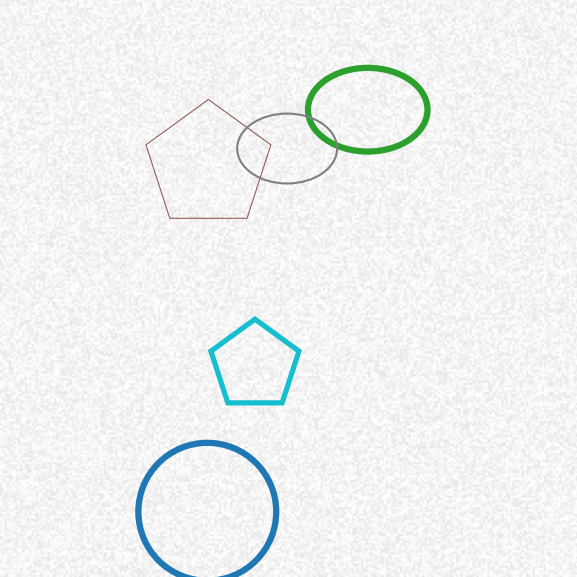[{"shape": "circle", "thickness": 3, "radius": 0.6, "center": [0.359, 0.113]}, {"shape": "oval", "thickness": 3, "radius": 0.52, "center": [0.637, 0.809]}, {"shape": "pentagon", "thickness": 0.5, "radius": 0.57, "center": [0.361, 0.713]}, {"shape": "oval", "thickness": 1, "radius": 0.43, "center": [0.497, 0.742]}, {"shape": "pentagon", "thickness": 2.5, "radius": 0.4, "center": [0.441, 0.366]}]